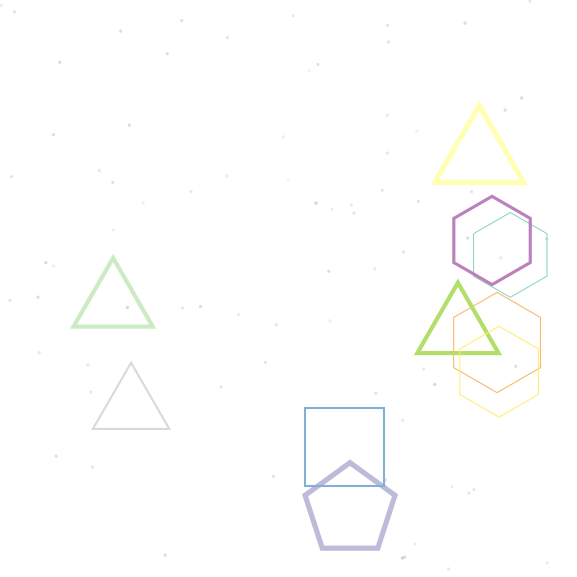[{"shape": "hexagon", "thickness": 0.5, "radius": 0.37, "center": [0.884, 0.558]}, {"shape": "triangle", "thickness": 2.5, "radius": 0.45, "center": [0.83, 0.728]}, {"shape": "pentagon", "thickness": 2.5, "radius": 0.41, "center": [0.606, 0.116]}, {"shape": "square", "thickness": 1, "radius": 0.34, "center": [0.596, 0.225]}, {"shape": "hexagon", "thickness": 0.5, "radius": 0.43, "center": [0.861, 0.406]}, {"shape": "triangle", "thickness": 2, "radius": 0.41, "center": [0.793, 0.428]}, {"shape": "triangle", "thickness": 1, "radius": 0.38, "center": [0.227, 0.295]}, {"shape": "hexagon", "thickness": 1.5, "radius": 0.38, "center": [0.852, 0.583]}, {"shape": "triangle", "thickness": 2, "radius": 0.4, "center": [0.196, 0.473]}, {"shape": "hexagon", "thickness": 0.5, "radius": 0.39, "center": [0.864, 0.356]}]